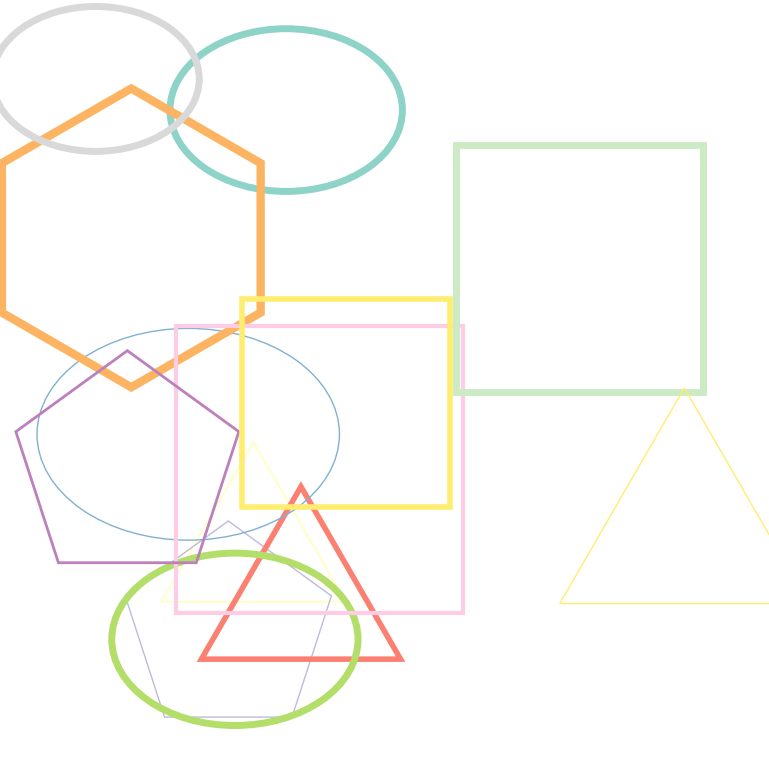[{"shape": "oval", "thickness": 2.5, "radius": 0.75, "center": [0.372, 0.857]}, {"shape": "triangle", "thickness": 0.5, "radius": 0.69, "center": [0.329, 0.288]}, {"shape": "pentagon", "thickness": 0.5, "radius": 0.7, "center": [0.296, 0.183]}, {"shape": "triangle", "thickness": 2, "radius": 0.75, "center": [0.391, 0.219]}, {"shape": "oval", "thickness": 0.5, "radius": 0.98, "center": [0.244, 0.436]}, {"shape": "hexagon", "thickness": 3, "radius": 0.97, "center": [0.17, 0.691]}, {"shape": "oval", "thickness": 2.5, "radius": 0.8, "center": [0.305, 0.17]}, {"shape": "square", "thickness": 1.5, "radius": 0.93, "center": [0.415, 0.39]}, {"shape": "oval", "thickness": 2.5, "radius": 0.67, "center": [0.124, 0.898]}, {"shape": "pentagon", "thickness": 1, "radius": 0.76, "center": [0.165, 0.392]}, {"shape": "square", "thickness": 2.5, "radius": 0.8, "center": [0.753, 0.651]}, {"shape": "triangle", "thickness": 0.5, "radius": 0.93, "center": [0.889, 0.31]}, {"shape": "square", "thickness": 2, "radius": 0.67, "center": [0.449, 0.477]}]